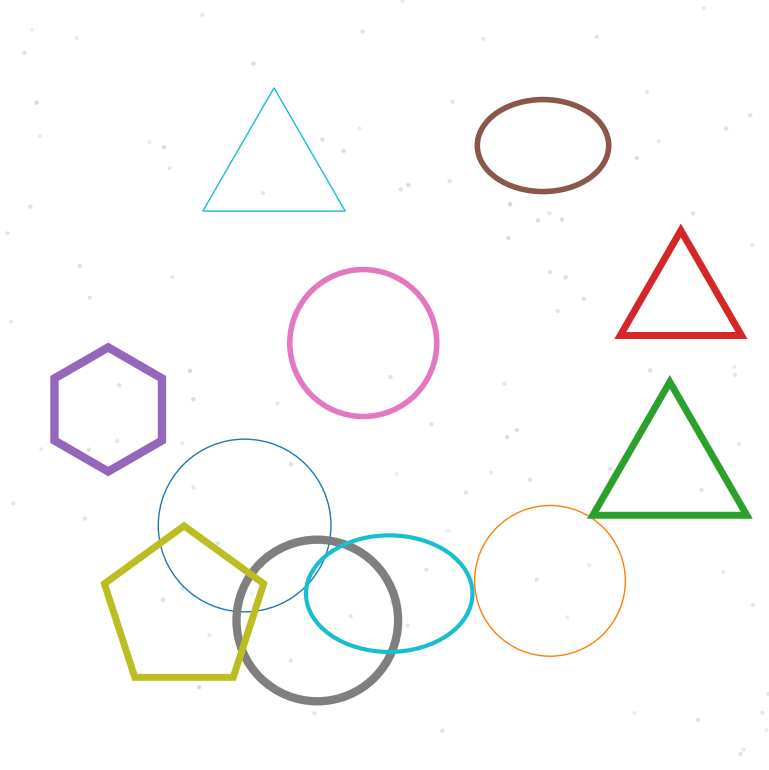[{"shape": "circle", "thickness": 0.5, "radius": 0.56, "center": [0.318, 0.318]}, {"shape": "circle", "thickness": 0.5, "radius": 0.49, "center": [0.714, 0.246]}, {"shape": "triangle", "thickness": 2.5, "radius": 0.58, "center": [0.87, 0.389]}, {"shape": "triangle", "thickness": 2.5, "radius": 0.45, "center": [0.884, 0.61]}, {"shape": "hexagon", "thickness": 3, "radius": 0.4, "center": [0.141, 0.468]}, {"shape": "oval", "thickness": 2, "radius": 0.43, "center": [0.705, 0.811]}, {"shape": "circle", "thickness": 2, "radius": 0.48, "center": [0.472, 0.555]}, {"shape": "circle", "thickness": 3, "radius": 0.52, "center": [0.412, 0.194]}, {"shape": "pentagon", "thickness": 2.5, "radius": 0.54, "center": [0.239, 0.208]}, {"shape": "triangle", "thickness": 0.5, "radius": 0.53, "center": [0.356, 0.779]}, {"shape": "oval", "thickness": 1.5, "radius": 0.54, "center": [0.505, 0.229]}]